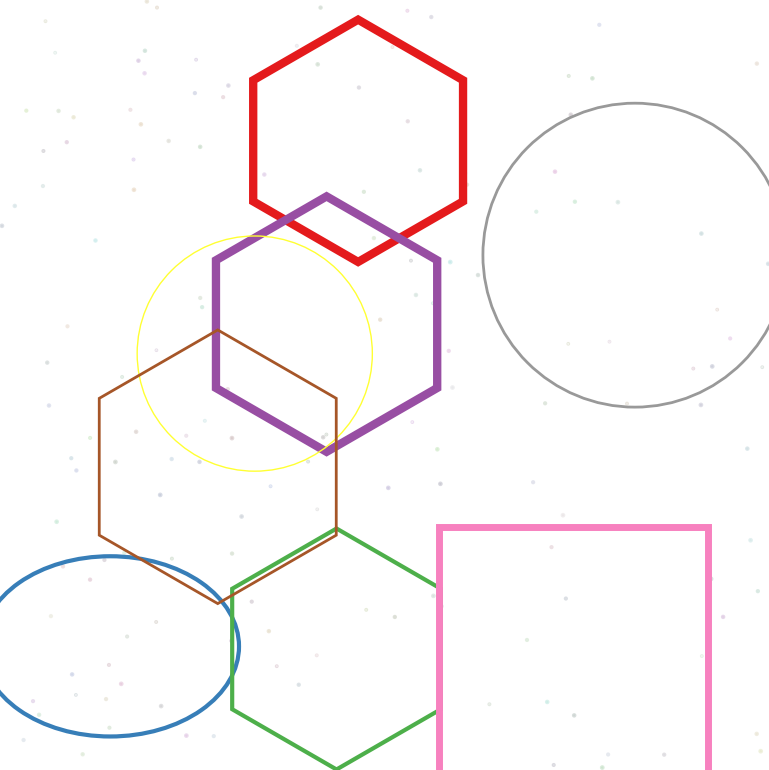[{"shape": "hexagon", "thickness": 3, "radius": 0.79, "center": [0.465, 0.817]}, {"shape": "oval", "thickness": 1.5, "radius": 0.84, "center": [0.143, 0.161]}, {"shape": "hexagon", "thickness": 1.5, "radius": 0.78, "center": [0.437, 0.157]}, {"shape": "hexagon", "thickness": 3, "radius": 0.83, "center": [0.424, 0.579]}, {"shape": "circle", "thickness": 0.5, "radius": 0.76, "center": [0.331, 0.541]}, {"shape": "hexagon", "thickness": 1, "radius": 0.89, "center": [0.283, 0.394]}, {"shape": "square", "thickness": 2.5, "radius": 0.87, "center": [0.745, 0.141]}, {"shape": "circle", "thickness": 1, "radius": 0.99, "center": [0.825, 0.669]}]